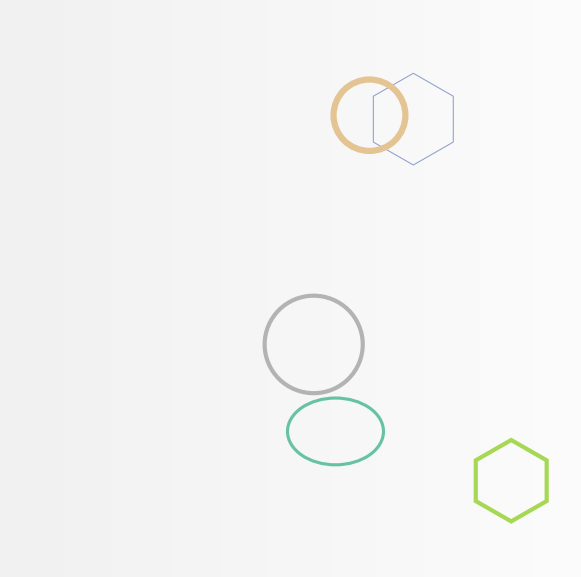[{"shape": "oval", "thickness": 1.5, "radius": 0.41, "center": [0.577, 0.252]}, {"shape": "hexagon", "thickness": 0.5, "radius": 0.4, "center": [0.711, 0.793]}, {"shape": "hexagon", "thickness": 2, "radius": 0.35, "center": [0.879, 0.167]}, {"shape": "circle", "thickness": 3, "radius": 0.31, "center": [0.636, 0.8]}, {"shape": "circle", "thickness": 2, "radius": 0.42, "center": [0.54, 0.403]}]